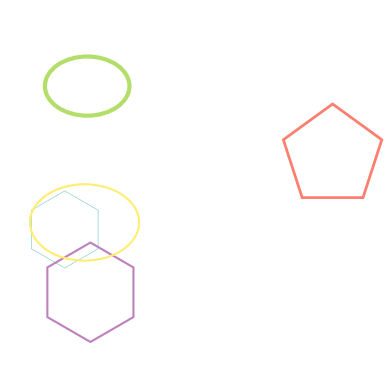[{"shape": "hexagon", "thickness": 0.5, "radius": 0.5, "center": [0.168, 0.404]}, {"shape": "pentagon", "thickness": 2, "radius": 0.67, "center": [0.864, 0.596]}, {"shape": "oval", "thickness": 3, "radius": 0.55, "center": [0.226, 0.776]}, {"shape": "hexagon", "thickness": 1.5, "radius": 0.65, "center": [0.235, 0.241]}, {"shape": "oval", "thickness": 1.5, "radius": 0.71, "center": [0.22, 0.422]}]